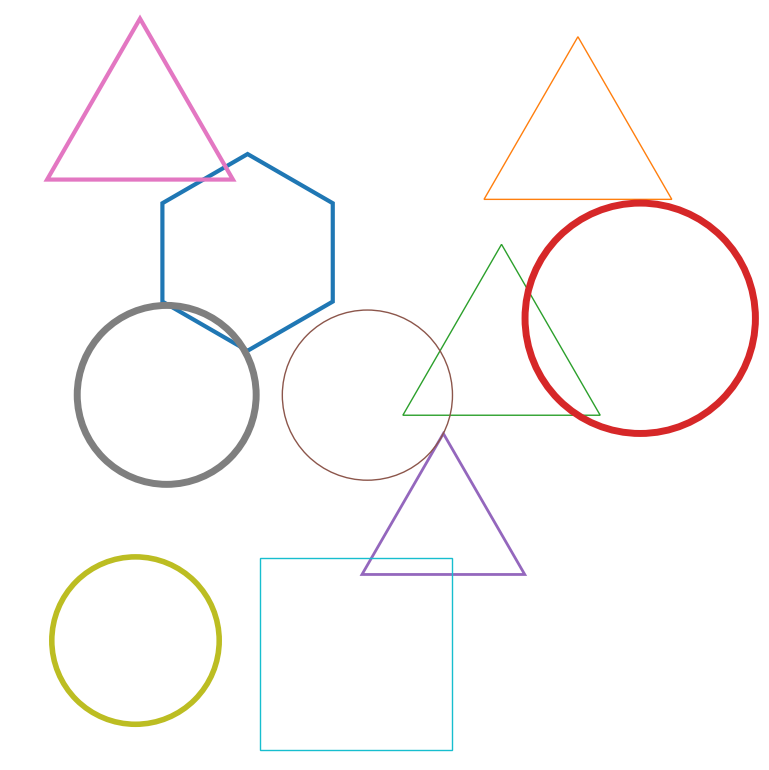[{"shape": "hexagon", "thickness": 1.5, "radius": 0.64, "center": [0.322, 0.672]}, {"shape": "triangle", "thickness": 0.5, "radius": 0.7, "center": [0.751, 0.811]}, {"shape": "triangle", "thickness": 0.5, "radius": 0.74, "center": [0.651, 0.535]}, {"shape": "circle", "thickness": 2.5, "radius": 0.75, "center": [0.831, 0.587]}, {"shape": "triangle", "thickness": 1, "radius": 0.61, "center": [0.576, 0.315]}, {"shape": "circle", "thickness": 0.5, "radius": 0.55, "center": [0.477, 0.487]}, {"shape": "triangle", "thickness": 1.5, "radius": 0.7, "center": [0.182, 0.836]}, {"shape": "circle", "thickness": 2.5, "radius": 0.58, "center": [0.216, 0.487]}, {"shape": "circle", "thickness": 2, "radius": 0.54, "center": [0.176, 0.168]}, {"shape": "square", "thickness": 0.5, "radius": 0.62, "center": [0.462, 0.151]}]